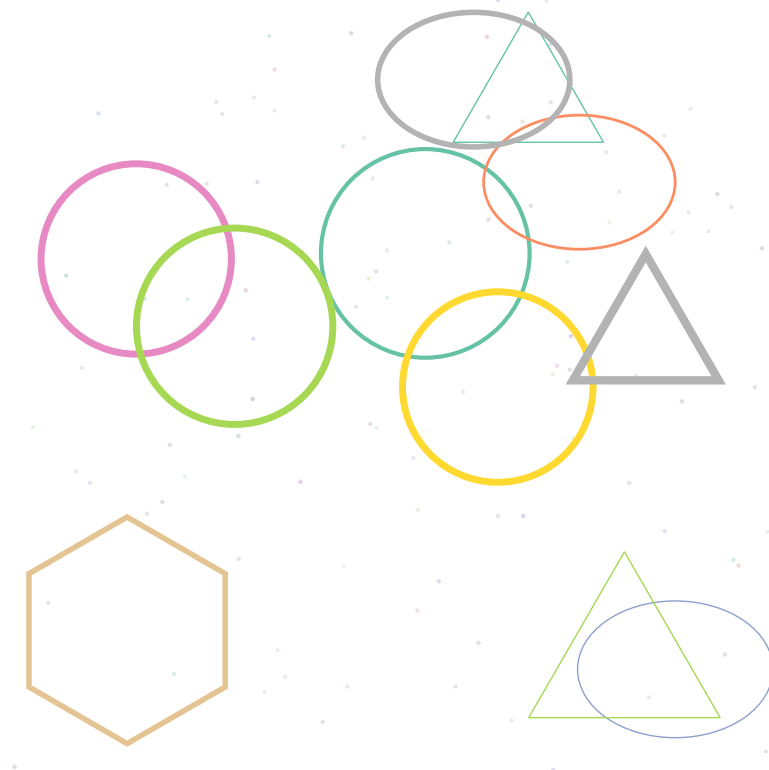[{"shape": "circle", "thickness": 1.5, "radius": 0.68, "center": [0.552, 0.671]}, {"shape": "triangle", "thickness": 0.5, "radius": 0.56, "center": [0.686, 0.872]}, {"shape": "oval", "thickness": 1, "radius": 0.62, "center": [0.752, 0.763]}, {"shape": "oval", "thickness": 0.5, "radius": 0.63, "center": [0.877, 0.131]}, {"shape": "circle", "thickness": 2.5, "radius": 0.62, "center": [0.177, 0.664]}, {"shape": "triangle", "thickness": 0.5, "radius": 0.72, "center": [0.811, 0.14]}, {"shape": "circle", "thickness": 2.5, "radius": 0.64, "center": [0.305, 0.576]}, {"shape": "circle", "thickness": 2.5, "radius": 0.62, "center": [0.646, 0.497]}, {"shape": "hexagon", "thickness": 2, "radius": 0.74, "center": [0.165, 0.181]}, {"shape": "triangle", "thickness": 3, "radius": 0.55, "center": [0.839, 0.561]}, {"shape": "oval", "thickness": 2, "radius": 0.62, "center": [0.615, 0.897]}]